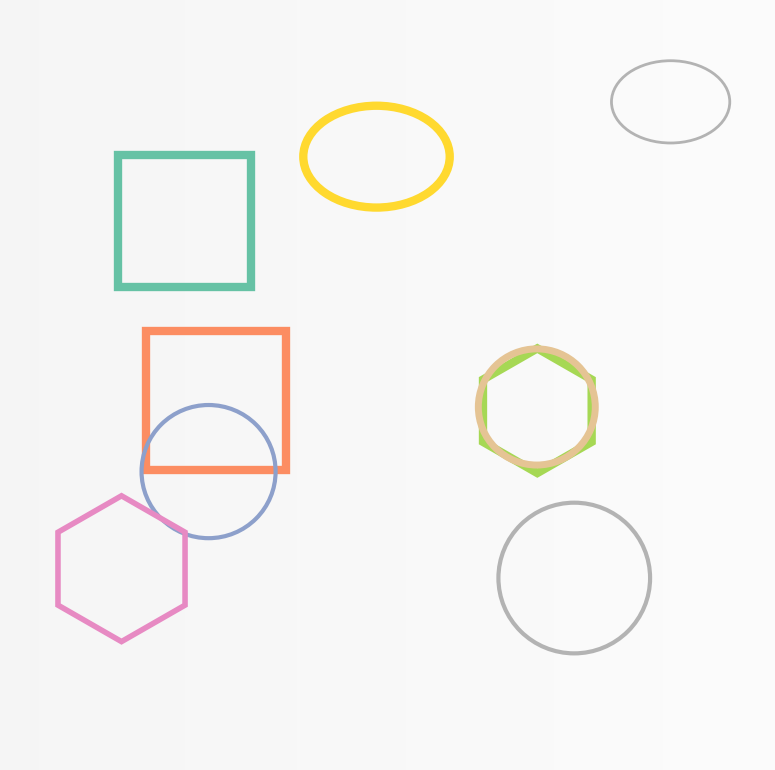[{"shape": "square", "thickness": 3, "radius": 0.43, "center": [0.238, 0.714]}, {"shape": "square", "thickness": 3, "radius": 0.45, "center": [0.278, 0.48]}, {"shape": "circle", "thickness": 1.5, "radius": 0.43, "center": [0.269, 0.388]}, {"shape": "hexagon", "thickness": 2, "radius": 0.47, "center": [0.157, 0.261]}, {"shape": "hexagon", "thickness": 3, "radius": 0.4, "center": [0.693, 0.467]}, {"shape": "oval", "thickness": 3, "radius": 0.47, "center": [0.486, 0.797]}, {"shape": "circle", "thickness": 2.5, "radius": 0.38, "center": [0.693, 0.471]}, {"shape": "circle", "thickness": 1.5, "radius": 0.49, "center": [0.741, 0.249]}, {"shape": "oval", "thickness": 1, "radius": 0.38, "center": [0.865, 0.868]}]